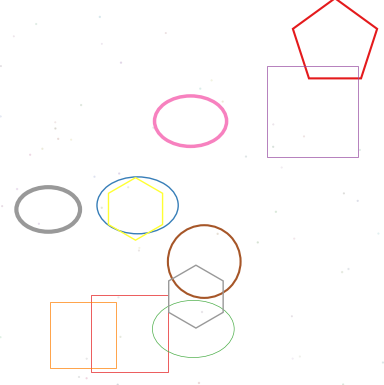[{"shape": "pentagon", "thickness": 1.5, "radius": 0.58, "center": [0.87, 0.889]}, {"shape": "square", "thickness": 0.5, "radius": 0.5, "center": [0.336, 0.134]}, {"shape": "oval", "thickness": 1, "radius": 0.53, "center": [0.357, 0.467]}, {"shape": "oval", "thickness": 0.5, "radius": 0.53, "center": [0.502, 0.146]}, {"shape": "square", "thickness": 0.5, "radius": 0.59, "center": [0.812, 0.709]}, {"shape": "square", "thickness": 0.5, "radius": 0.43, "center": [0.216, 0.129]}, {"shape": "hexagon", "thickness": 1, "radius": 0.41, "center": [0.352, 0.457]}, {"shape": "circle", "thickness": 1.5, "radius": 0.47, "center": [0.53, 0.321]}, {"shape": "oval", "thickness": 2.5, "radius": 0.47, "center": [0.495, 0.685]}, {"shape": "hexagon", "thickness": 1, "radius": 0.41, "center": [0.509, 0.23]}, {"shape": "oval", "thickness": 3, "radius": 0.41, "center": [0.125, 0.456]}]